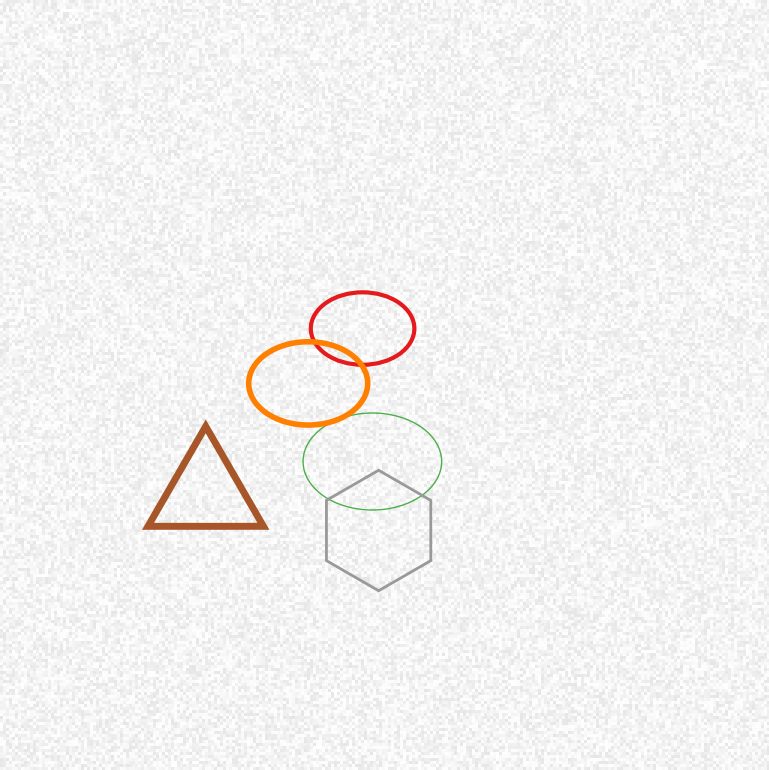[{"shape": "oval", "thickness": 1.5, "radius": 0.34, "center": [0.471, 0.573]}, {"shape": "oval", "thickness": 0.5, "radius": 0.45, "center": [0.484, 0.401]}, {"shape": "oval", "thickness": 2, "radius": 0.39, "center": [0.4, 0.502]}, {"shape": "triangle", "thickness": 2.5, "radius": 0.43, "center": [0.267, 0.36]}, {"shape": "hexagon", "thickness": 1, "radius": 0.39, "center": [0.492, 0.311]}]